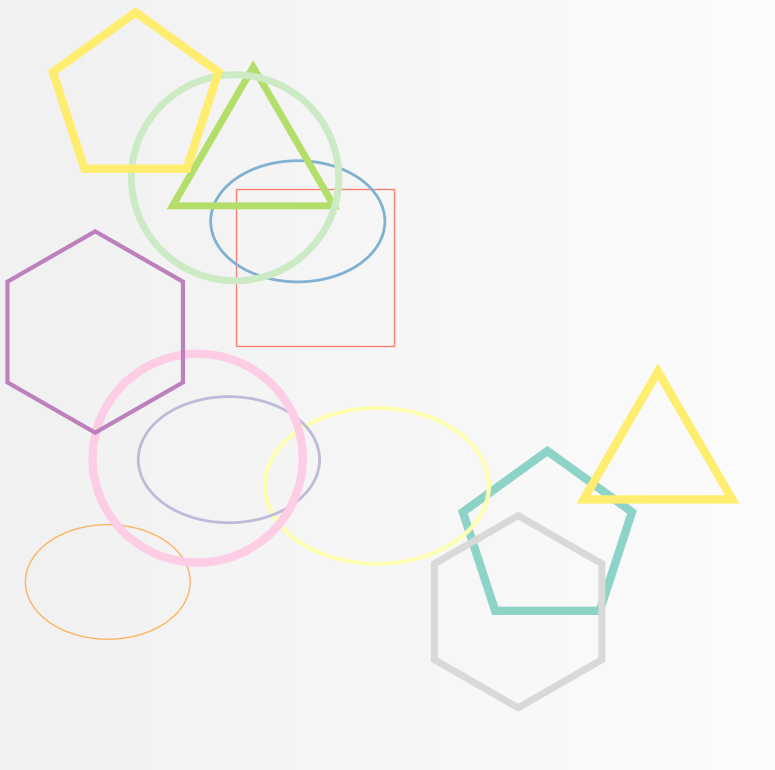[{"shape": "pentagon", "thickness": 3, "radius": 0.57, "center": [0.706, 0.3]}, {"shape": "oval", "thickness": 1.5, "radius": 0.72, "center": [0.486, 0.369]}, {"shape": "oval", "thickness": 1, "radius": 0.58, "center": [0.295, 0.403]}, {"shape": "square", "thickness": 0.5, "radius": 0.51, "center": [0.406, 0.652]}, {"shape": "oval", "thickness": 1, "radius": 0.56, "center": [0.384, 0.713]}, {"shape": "oval", "thickness": 0.5, "radius": 0.53, "center": [0.139, 0.244]}, {"shape": "triangle", "thickness": 2.5, "radius": 0.6, "center": [0.327, 0.793]}, {"shape": "circle", "thickness": 3, "radius": 0.68, "center": [0.255, 0.405]}, {"shape": "hexagon", "thickness": 2.5, "radius": 0.62, "center": [0.669, 0.206]}, {"shape": "hexagon", "thickness": 1.5, "radius": 0.65, "center": [0.123, 0.569]}, {"shape": "circle", "thickness": 2.5, "radius": 0.67, "center": [0.303, 0.769]}, {"shape": "pentagon", "thickness": 3, "radius": 0.56, "center": [0.175, 0.872]}, {"shape": "triangle", "thickness": 3, "radius": 0.55, "center": [0.849, 0.407]}]